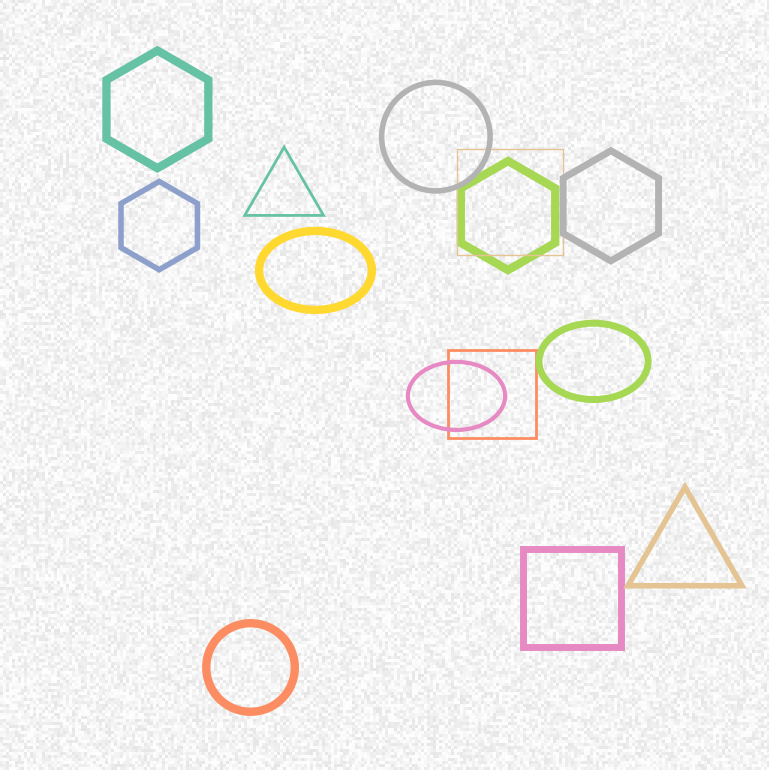[{"shape": "hexagon", "thickness": 3, "radius": 0.38, "center": [0.204, 0.858]}, {"shape": "triangle", "thickness": 1, "radius": 0.3, "center": [0.369, 0.75]}, {"shape": "circle", "thickness": 3, "radius": 0.29, "center": [0.325, 0.133]}, {"shape": "square", "thickness": 1, "radius": 0.29, "center": [0.639, 0.489]}, {"shape": "hexagon", "thickness": 2, "radius": 0.29, "center": [0.207, 0.707]}, {"shape": "oval", "thickness": 1.5, "radius": 0.32, "center": [0.593, 0.486]}, {"shape": "square", "thickness": 2.5, "radius": 0.32, "center": [0.743, 0.224]}, {"shape": "oval", "thickness": 2.5, "radius": 0.35, "center": [0.771, 0.531]}, {"shape": "hexagon", "thickness": 3, "radius": 0.35, "center": [0.66, 0.72]}, {"shape": "oval", "thickness": 3, "radius": 0.37, "center": [0.41, 0.649]}, {"shape": "square", "thickness": 0.5, "radius": 0.34, "center": [0.662, 0.738]}, {"shape": "triangle", "thickness": 2, "radius": 0.43, "center": [0.89, 0.282]}, {"shape": "circle", "thickness": 2, "radius": 0.35, "center": [0.566, 0.823]}, {"shape": "hexagon", "thickness": 2.5, "radius": 0.36, "center": [0.793, 0.733]}]